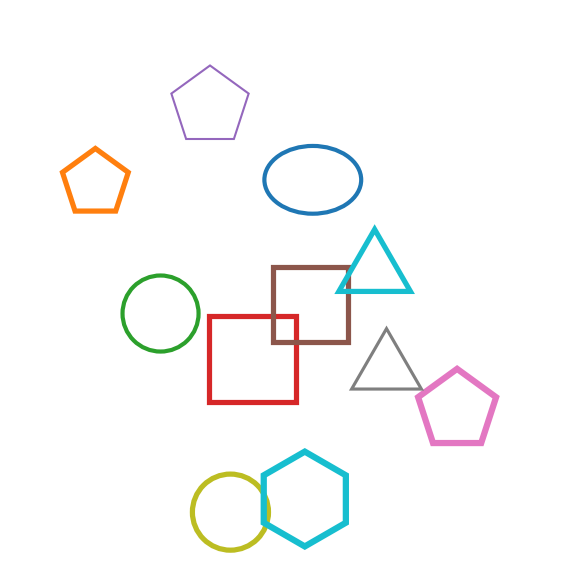[{"shape": "oval", "thickness": 2, "radius": 0.42, "center": [0.542, 0.688]}, {"shape": "pentagon", "thickness": 2.5, "radius": 0.3, "center": [0.165, 0.682]}, {"shape": "circle", "thickness": 2, "radius": 0.33, "center": [0.278, 0.456]}, {"shape": "square", "thickness": 2.5, "radius": 0.38, "center": [0.437, 0.377]}, {"shape": "pentagon", "thickness": 1, "radius": 0.35, "center": [0.364, 0.815]}, {"shape": "square", "thickness": 2.5, "radius": 0.32, "center": [0.538, 0.472]}, {"shape": "pentagon", "thickness": 3, "radius": 0.35, "center": [0.792, 0.289]}, {"shape": "triangle", "thickness": 1.5, "radius": 0.35, "center": [0.669, 0.36]}, {"shape": "circle", "thickness": 2.5, "radius": 0.33, "center": [0.399, 0.112]}, {"shape": "hexagon", "thickness": 3, "radius": 0.41, "center": [0.528, 0.135]}, {"shape": "triangle", "thickness": 2.5, "radius": 0.36, "center": [0.649, 0.53]}]